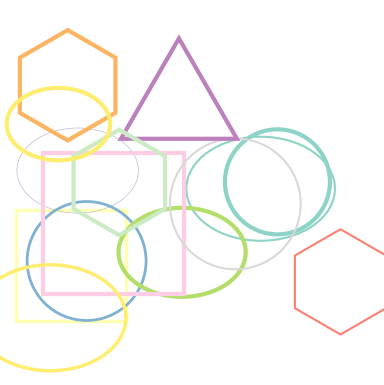[{"shape": "circle", "thickness": 3, "radius": 0.68, "center": [0.721, 0.528]}, {"shape": "oval", "thickness": 1.5, "radius": 0.97, "center": [0.677, 0.51]}, {"shape": "square", "thickness": 2.5, "radius": 0.72, "center": [0.184, 0.31]}, {"shape": "oval", "thickness": 0.5, "radius": 0.79, "center": [0.202, 0.557]}, {"shape": "hexagon", "thickness": 1.5, "radius": 0.68, "center": [0.884, 0.268]}, {"shape": "circle", "thickness": 2, "radius": 0.77, "center": [0.225, 0.322]}, {"shape": "hexagon", "thickness": 3, "radius": 0.72, "center": [0.176, 0.779]}, {"shape": "oval", "thickness": 3, "radius": 0.83, "center": [0.473, 0.345]}, {"shape": "square", "thickness": 3, "radius": 0.92, "center": [0.295, 0.419]}, {"shape": "circle", "thickness": 1.5, "radius": 0.85, "center": [0.611, 0.47]}, {"shape": "triangle", "thickness": 3, "radius": 0.87, "center": [0.465, 0.726]}, {"shape": "hexagon", "thickness": 3, "radius": 0.69, "center": [0.31, 0.526]}, {"shape": "oval", "thickness": 2.5, "radius": 0.98, "center": [0.13, 0.175]}, {"shape": "oval", "thickness": 3, "radius": 0.67, "center": [0.152, 0.678]}]